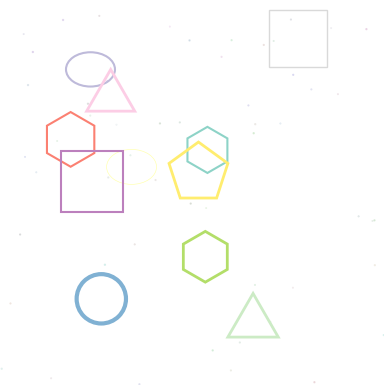[{"shape": "hexagon", "thickness": 1.5, "radius": 0.3, "center": [0.539, 0.611]}, {"shape": "oval", "thickness": 0.5, "radius": 0.32, "center": [0.342, 0.567]}, {"shape": "oval", "thickness": 1.5, "radius": 0.32, "center": [0.235, 0.82]}, {"shape": "hexagon", "thickness": 1.5, "radius": 0.36, "center": [0.183, 0.638]}, {"shape": "circle", "thickness": 3, "radius": 0.32, "center": [0.263, 0.224]}, {"shape": "hexagon", "thickness": 2, "radius": 0.33, "center": [0.533, 0.333]}, {"shape": "triangle", "thickness": 2, "radius": 0.36, "center": [0.287, 0.747]}, {"shape": "square", "thickness": 1, "radius": 0.38, "center": [0.775, 0.9]}, {"shape": "square", "thickness": 1.5, "radius": 0.4, "center": [0.238, 0.529]}, {"shape": "triangle", "thickness": 2, "radius": 0.38, "center": [0.657, 0.162]}, {"shape": "pentagon", "thickness": 2, "radius": 0.4, "center": [0.515, 0.551]}]